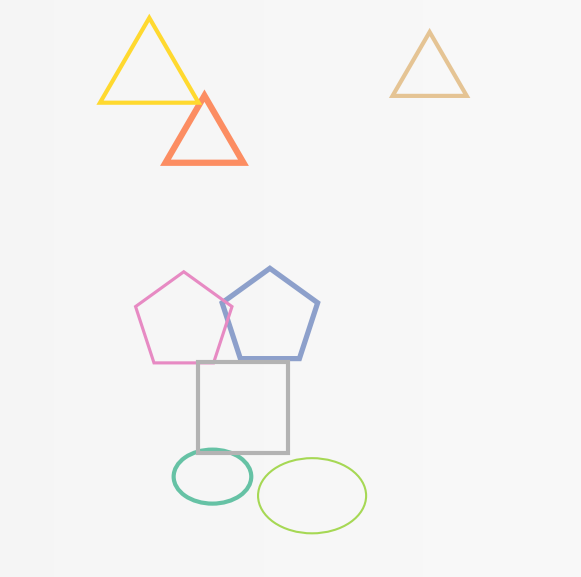[{"shape": "oval", "thickness": 2, "radius": 0.33, "center": [0.366, 0.174]}, {"shape": "triangle", "thickness": 3, "radius": 0.39, "center": [0.352, 0.756]}, {"shape": "pentagon", "thickness": 2.5, "radius": 0.43, "center": [0.464, 0.448]}, {"shape": "pentagon", "thickness": 1.5, "radius": 0.44, "center": [0.316, 0.441]}, {"shape": "oval", "thickness": 1, "radius": 0.46, "center": [0.537, 0.141]}, {"shape": "triangle", "thickness": 2, "radius": 0.49, "center": [0.257, 0.87]}, {"shape": "triangle", "thickness": 2, "radius": 0.37, "center": [0.739, 0.87]}, {"shape": "square", "thickness": 2, "radius": 0.39, "center": [0.418, 0.294]}]